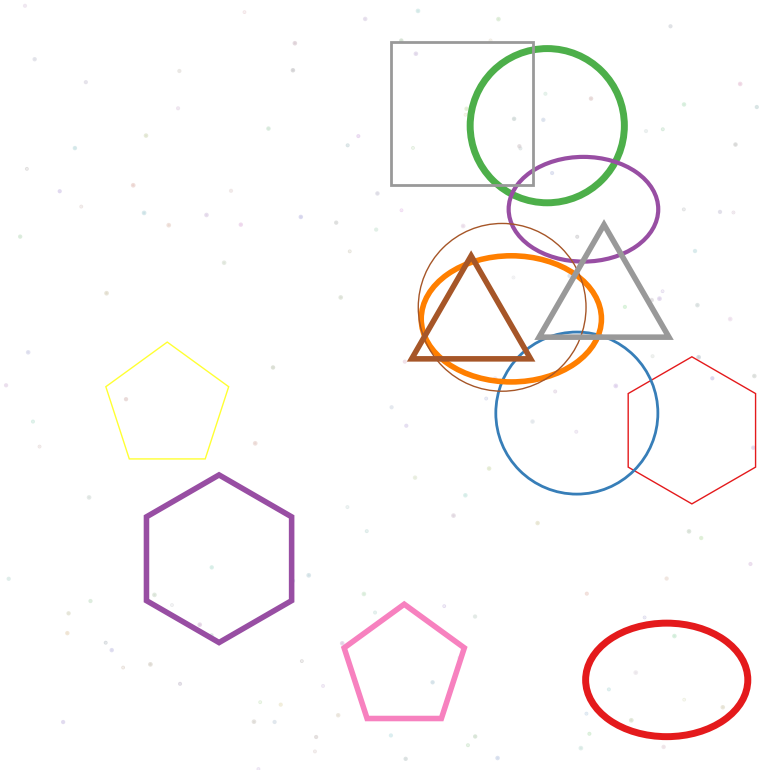[{"shape": "hexagon", "thickness": 0.5, "radius": 0.48, "center": [0.899, 0.441]}, {"shape": "oval", "thickness": 2.5, "radius": 0.53, "center": [0.866, 0.117]}, {"shape": "circle", "thickness": 1, "radius": 0.53, "center": [0.749, 0.464]}, {"shape": "circle", "thickness": 2.5, "radius": 0.5, "center": [0.711, 0.837]}, {"shape": "hexagon", "thickness": 2, "radius": 0.54, "center": [0.284, 0.274]}, {"shape": "oval", "thickness": 1.5, "radius": 0.49, "center": [0.758, 0.728]}, {"shape": "oval", "thickness": 2, "radius": 0.59, "center": [0.664, 0.586]}, {"shape": "pentagon", "thickness": 0.5, "radius": 0.42, "center": [0.217, 0.472]}, {"shape": "circle", "thickness": 0.5, "radius": 0.54, "center": [0.652, 0.601]}, {"shape": "triangle", "thickness": 2, "radius": 0.45, "center": [0.612, 0.579]}, {"shape": "pentagon", "thickness": 2, "radius": 0.41, "center": [0.525, 0.133]}, {"shape": "triangle", "thickness": 2, "radius": 0.49, "center": [0.784, 0.611]}, {"shape": "square", "thickness": 1, "radius": 0.46, "center": [0.6, 0.853]}]